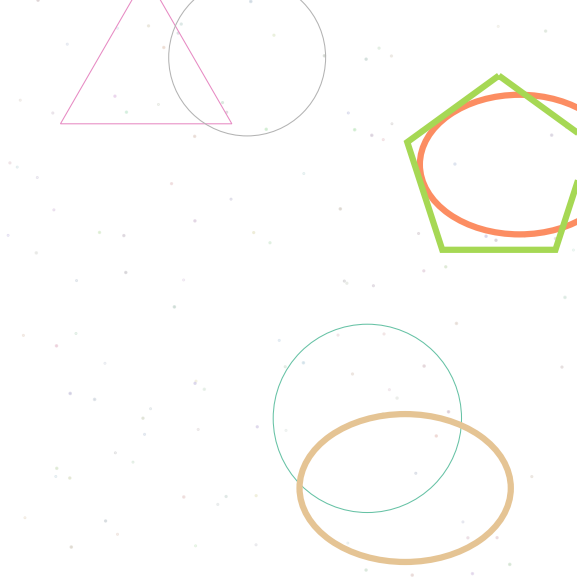[{"shape": "circle", "thickness": 0.5, "radius": 0.82, "center": [0.636, 0.275]}, {"shape": "oval", "thickness": 3, "radius": 0.86, "center": [0.9, 0.714]}, {"shape": "triangle", "thickness": 0.5, "radius": 0.86, "center": [0.253, 0.87]}, {"shape": "pentagon", "thickness": 3, "radius": 0.83, "center": [0.864, 0.701]}, {"shape": "oval", "thickness": 3, "radius": 0.91, "center": [0.702, 0.154]}, {"shape": "circle", "thickness": 0.5, "radius": 0.68, "center": [0.428, 0.9]}]